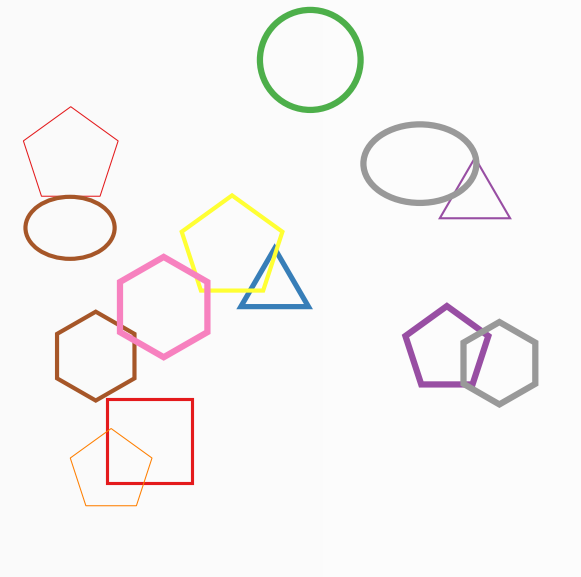[{"shape": "square", "thickness": 1.5, "radius": 0.37, "center": [0.257, 0.236]}, {"shape": "pentagon", "thickness": 0.5, "radius": 0.43, "center": [0.122, 0.729]}, {"shape": "triangle", "thickness": 2.5, "radius": 0.34, "center": [0.473, 0.502]}, {"shape": "circle", "thickness": 3, "radius": 0.43, "center": [0.534, 0.895]}, {"shape": "pentagon", "thickness": 3, "radius": 0.38, "center": [0.769, 0.394]}, {"shape": "triangle", "thickness": 1, "radius": 0.35, "center": [0.817, 0.656]}, {"shape": "pentagon", "thickness": 0.5, "radius": 0.37, "center": [0.191, 0.183]}, {"shape": "pentagon", "thickness": 2, "radius": 0.46, "center": [0.399, 0.57]}, {"shape": "hexagon", "thickness": 2, "radius": 0.38, "center": [0.165, 0.382]}, {"shape": "oval", "thickness": 2, "radius": 0.38, "center": [0.121, 0.605]}, {"shape": "hexagon", "thickness": 3, "radius": 0.43, "center": [0.282, 0.467]}, {"shape": "oval", "thickness": 3, "radius": 0.49, "center": [0.722, 0.716]}, {"shape": "hexagon", "thickness": 3, "radius": 0.36, "center": [0.859, 0.37]}]